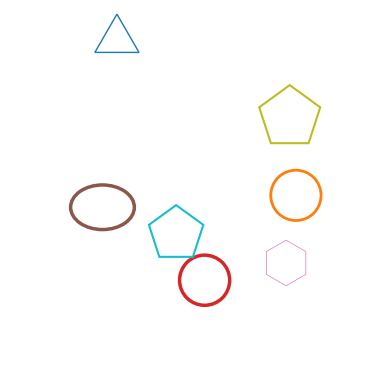[{"shape": "triangle", "thickness": 1, "radius": 0.33, "center": [0.304, 0.897]}, {"shape": "circle", "thickness": 2, "radius": 0.33, "center": [0.769, 0.493]}, {"shape": "circle", "thickness": 2.5, "radius": 0.33, "center": [0.531, 0.272]}, {"shape": "oval", "thickness": 2.5, "radius": 0.41, "center": [0.266, 0.462]}, {"shape": "hexagon", "thickness": 0.5, "radius": 0.3, "center": [0.743, 0.317]}, {"shape": "pentagon", "thickness": 1.5, "radius": 0.42, "center": [0.753, 0.696]}, {"shape": "pentagon", "thickness": 1.5, "radius": 0.37, "center": [0.457, 0.393]}]